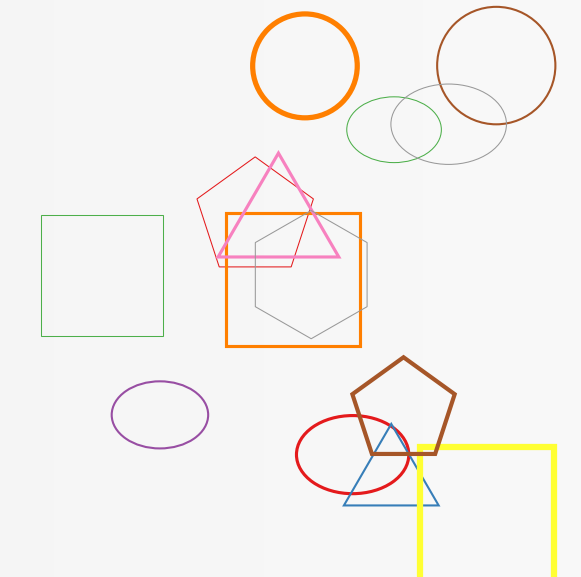[{"shape": "oval", "thickness": 1.5, "radius": 0.48, "center": [0.607, 0.212]}, {"shape": "pentagon", "thickness": 0.5, "radius": 0.53, "center": [0.439, 0.622]}, {"shape": "triangle", "thickness": 1, "radius": 0.47, "center": [0.673, 0.171]}, {"shape": "square", "thickness": 0.5, "radius": 0.53, "center": [0.175, 0.522]}, {"shape": "oval", "thickness": 0.5, "radius": 0.41, "center": [0.678, 0.775]}, {"shape": "oval", "thickness": 1, "radius": 0.41, "center": [0.275, 0.281]}, {"shape": "square", "thickness": 1.5, "radius": 0.58, "center": [0.504, 0.515]}, {"shape": "circle", "thickness": 2.5, "radius": 0.45, "center": [0.525, 0.885]}, {"shape": "square", "thickness": 3, "radius": 0.58, "center": [0.838, 0.11]}, {"shape": "pentagon", "thickness": 2, "radius": 0.46, "center": [0.694, 0.288]}, {"shape": "circle", "thickness": 1, "radius": 0.51, "center": [0.854, 0.886]}, {"shape": "triangle", "thickness": 1.5, "radius": 0.6, "center": [0.479, 0.614]}, {"shape": "hexagon", "thickness": 0.5, "radius": 0.56, "center": [0.535, 0.524]}, {"shape": "oval", "thickness": 0.5, "radius": 0.5, "center": [0.772, 0.784]}]